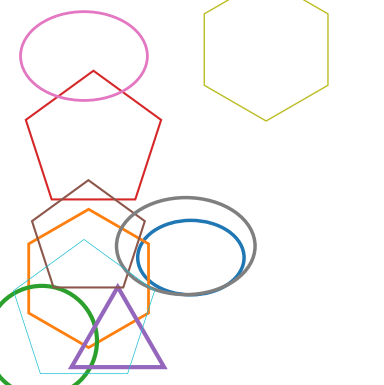[{"shape": "oval", "thickness": 2.5, "radius": 0.69, "center": [0.496, 0.331]}, {"shape": "hexagon", "thickness": 2, "radius": 0.9, "center": [0.23, 0.277]}, {"shape": "circle", "thickness": 3, "radius": 0.72, "center": [0.109, 0.114]}, {"shape": "pentagon", "thickness": 1.5, "radius": 0.92, "center": [0.243, 0.631]}, {"shape": "triangle", "thickness": 3, "radius": 0.69, "center": [0.306, 0.116]}, {"shape": "pentagon", "thickness": 1.5, "radius": 0.77, "center": [0.23, 0.378]}, {"shape": "oval", "thickness": 2, "radius": 0.82, "center": [0.218, 0.854]}, {"shape": "oval", "thickness": 2.5, "radius": 0.9, "center": [0.483, 0.361]}, {"shape": "hexagon", "thickness": 1, "radius": 0.93, "center": [0.691, 0.871]}, {"shape": "pentagon", "thickness": 0.5, "radius": 0.96, "center": [0.218, 0.185]}]